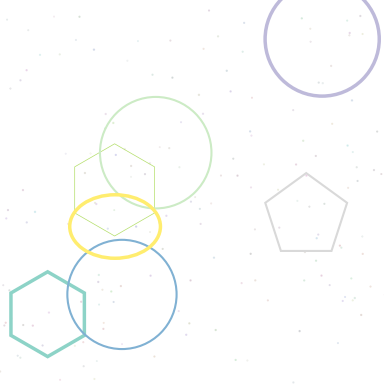[{"shape": "hexagon", "thickness": 2.5, "radius": 0.55, "center": [0.124, 0.184]}, {"shape": "circle", "thickness": 2.5, "radius": 0.74, "center": [0.837, 0.899]}, {"shape": "circle", "thickness": 1.5, "radius": 0.71, "center": [0.317, 0.235]}, {"shape": "hexagon", "thickness": 0.5, "radius": 0.6, "center": [0.298, 0.507]}, {"shape": "pentagon", "thickness": 1.5, "radius": 0.56, "center": [0.795, 0.439]}, {"shape": "circle", "thickness": 1.5, "radius": 0.72, "center": [0.404, 0.603]}, {"shape": "oval", "thickness": 2.5, "radius": 0.59, "center": [0.299, 0.412]}]